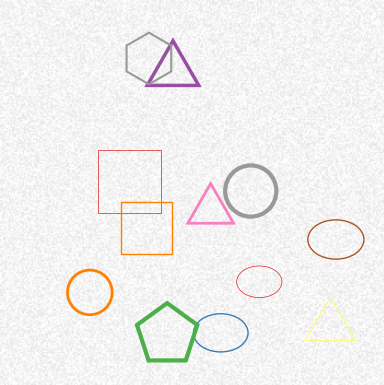[{"shape": "oval", "thickness": 0.5, "radius": 0.29, "center": [0.673, 0.268]}, {"shape": "square", "thickness": 0.5, "radius": 0.4, "center": [0.336, 0.529]}, {"shape": "oval", "thickness": 1, "radius": 0.35, "center": [0.573, 0.135]}, {"shape": "pentagon", "thickness": 3, "radius": 0.41, "center": [0.434, 0.13]}, {"shape": "triangle", "thickness": 2.5, "radius": 0.39, "center": [0.449, 0.817]}, {"shape": "square", "thickness": 1, "radius": 0.34, "center": [0.381, 0.407]}, {"shape": "circle", "thickness": 2, "radius": 0.29, "center": [0.233, 0.241]}, {"shape": "triangle", "thickness": 0.5, "radius": 0.38, "center": [0.859, 0.153]}, {"shape": "oval", "thickness": 1, "radius": 0.36, "center": [0.872, 0.378]}, {"shape": "triangle", "thickness": 2, "radius": 0.34, "center": [0.547, 0.454]}, {"shape": "hexagon", "thickness": 1.5, "radius": 0.34, "center": [0.387, 0.848]}, {"shape": "circle", "thickness": 3, "radius": 0.33, "center": [0.651, 0.504]}]